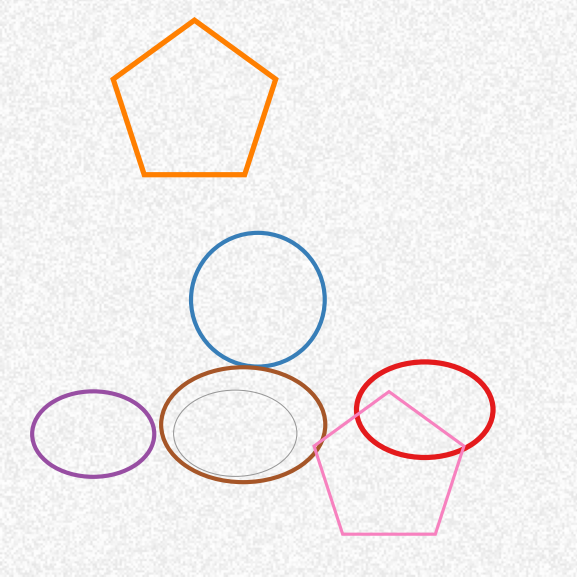[{"shape": "oval", "thickness": 2.5, "radius": 0.59, "center": [0.736, 0.29]}, {"shape": "circle", "thickness": 2, "radius": 0.58, "center": [0.447, 0.48]}, {"shape": "oval", "thickness": 2, "radius": 0.53, "center": [0.161, 0.247]}, {"shape": "pentagon", "thickness": 2.5, "radius": 0.74, "center": [0.337, 0.816]}, {"shape": "oval", "thickness": 2, "radius": 0.71, "center": [0.421, 0.264]}, {"shape": "pentagon", "thickness": 1.5, "radius": 0.68, "center": [0.674, 0.185]}, {"shape": "oval", "thickness": 0.5, "radius": 0.53, "center": [0.407, 0.249]}]